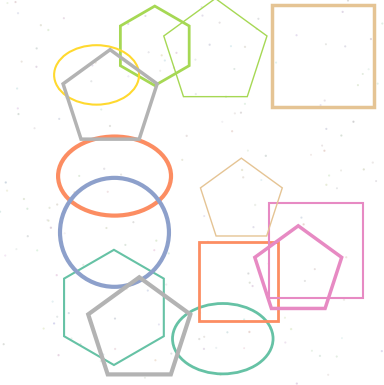[{"shape": "hexagon", "thickness": 1.5, "radius": 0.75, "center": [0.296, 0.202]}, {"shape": "oval", "thickness": 2, "radius": 0.65, "center": [0.579, 0.12]}, {"shape": "square", "thickness": 2, "radius": 0.52, "center": [0.62, 0.268]}, {"shape": "oval", "thickness": 3, "radius": 0.73, "center": [0.298, 0.543]}, {"shape": "circle", "thickness": 3, "radius": 0.71, "center": [0.297, 0.397]}, {"shape": "square", "thickness": 1.5, "radius": 0.61, "center": [0.821, 0.35]}, {"shape": "pentagon", "thickness": 2.5, "radius": 0.59, "center": [0.775, 0.295]}, {"shape": "hexagon", "thickness": 2, "radius": 0.52, "center": [0.402, 0.881]}, {"shape": "pentagon", "thickness": 1, "radius": 0.7, "center": [0.559, 0.863]}, {"shape": "oval", "thickness": 1.5, "radius": 0.55, "center": [0.251, 0.805]}, {"shape": "pentagon", "thickness": 1, "radius": 0.56, "center": [0.627, 0.477]}, {"shape": "square", "thickness": 2.5, "radius": 0.66, "center": [0.839, 0.854]}, {"shape": "pentagon", "thickness": 2.5, "radius": 0.64, "center": [0.286, 0.743]}, {"shape": "pentagon", "thickness": 3, "radius": 0.7, "center": [0.362, 0.14]}]